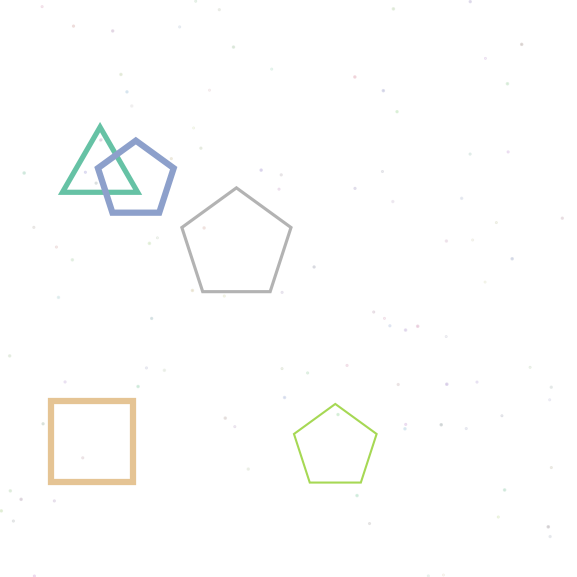[{"shape": "triangle", "thickness": 2.5, "radius": 0.38, "center": [0.173, 0.704]}, {"shape": "pentagon", "thickness": 3, "radius": 0.34, "center": [0.235, 0.687]}, {"shape": "pentagon", "thickness": 1, "radius": 0.38, "center": [0.581, 0.224]}, {"shape": "square", "thickness": 3, "radius": 0.35, "center": [0.159, 0.235]}, {"shape": "pentagon", "thickness": 1.5, "radius": 0.5, "center": [0.409, 0.574]}]